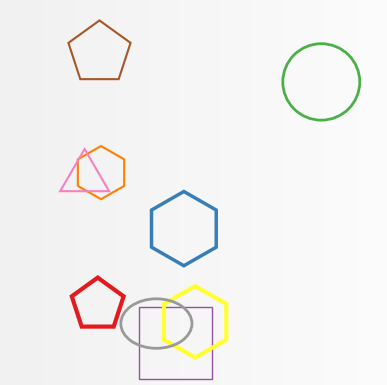[{"shape": "pentagon", "thickness": 3, "radius": 0.35, "center": [0.252, 0.209]}, {"shape": "hexagon", "thickness": 2.5, "radius": 0.48, "center": [0.475, 0.406]}, {"shape": "circle", "thickness": 2, "radius": 0.5, "center": [0.829, 0.787]}, {"shape": "square", "thickness": 1, "radius": 0.47, "center": [0.453, 0.108]}, {"shape": "hexagon", "thickness": 1.5, "radius": 0.35, "center": [0.261, 0.552]}, {"shape": "hexagon", "thickness": 3, "radius": 0.46, "center": [0.504, 0.164]}, {"shape": "pentagon", "thickness": 1.5, "radius": 0.42, "center": [0.257, 0.863]}, {"shape": "triangle", "thickness": 1.5, "radius": 0.36, "center": [0.218, 0.54]}, {"shape": "oval", "thickness": 2, "radius": 0.46, "center": [0.404, 0.16]}]